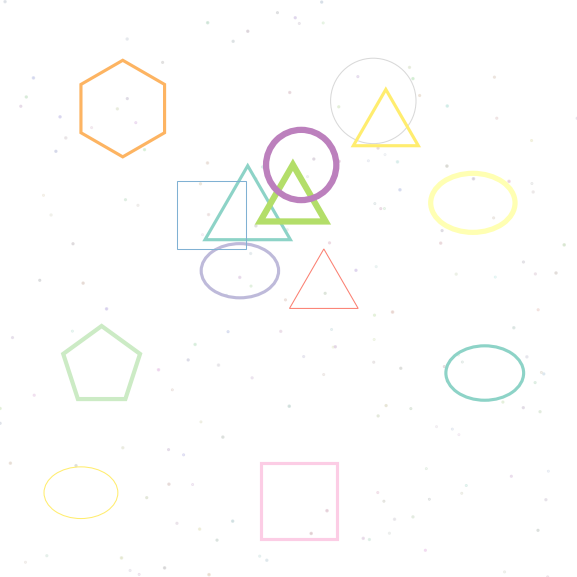[{"shape": "oval", "thickness": 1.5, "radius": 0.34, "center": [0.839, 0.353]}, {"shape": "triangle", "thickness": 1.5, "radius": 0.43, "center": [0.429, 0.627]}, {"shape": "oval", "thickness": 2.5, "radius": 0.37, "center": [0.819, 0.648]}, {"shape": "oval", "thickness": 1.5, "radius": 0.34, "center": [0.415, 0.53]}, {"shape": "triangle", "thickness": 0.5, "radius": 0.34, "center": [0.561, 0.499]}, {"shape": "square", "thickness": 0.5, "radius": 0.3, "center": [0.366, 0.626]}, {"shape": "hexagon", "thickness": 1.5, "radius": 0.42, "center": [0.213, 0.811]}, {"shape": "triangle", "thickness": 3, "radius": 0.33, "center": [0.507, 0.648]}, {"shape": "square", "thickness": 1.5, "radius": 0.33, "center": [0.518, 0.131]}, {"shape": "circle", "thickness": 0.5, "radius": 0.37, "center": [0.646, 0.824]}, {"shape": "circle", "thickness": 3, "radius": 0.3, "center": [0.522, 0.713]}, {"shape": "pentagon", "thickness": 2, "radius": 0.35, "center": [0.176, 0.365]}, {"shape": "triangle", "thickness": 1.5, "radius": 0.32, "center": [0.668, 0.779]}, {"shape": "oval", "thickness": 0.5, "radius": 0.32, "center": [0.14, 0.146]}]